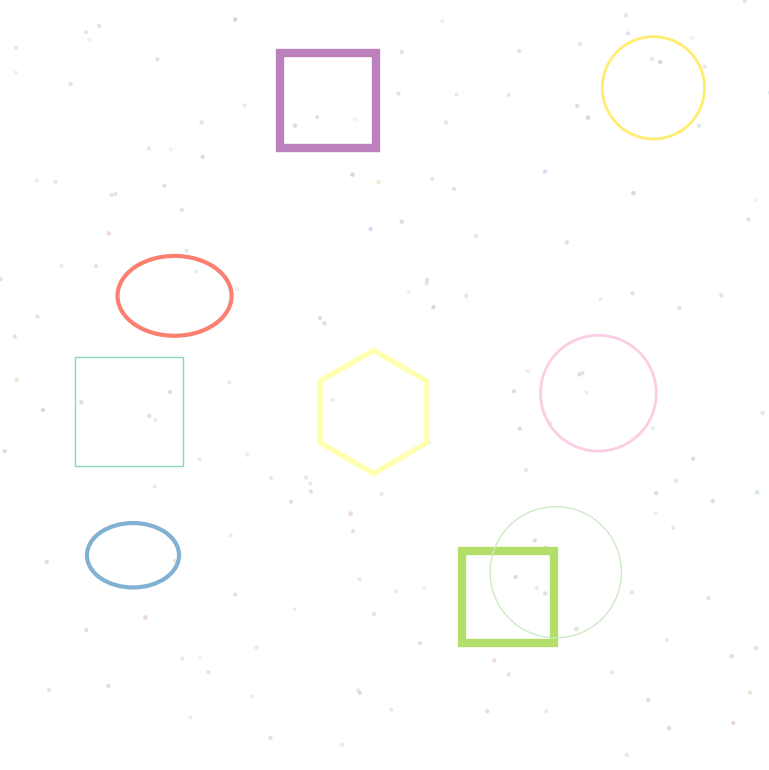[{"shape": "square", "thickness": 0.5, "radius": 0.35, "center": [0.167, 0.466]}, {"shape": "hexagon", "thickness": 2, "radius": 0.4, "center": [0.485, 0.465]}, {"shape": "oval", "thickness": 1.5, "radius": 0.37, "center": [0.227, 0.616]}, {"shape": "oval", "thickness": 1.5, "radius": 0.3, "center": [0.173, 0.279]}, {"shape": "square", "thickness": 3, "radius": 0.3, "center": [0.66, 0.224]}, {"shape": "circle", "thickness": 1, "radius": 0.38, "center": [0.777, 0.489]}, {"shape": "square", "thickness": 3, "radius": 0.31, "center": [0.426, 0.87]}, {"shape": "circle", "thickness": 0.5, "radius": 0.43, "center": [0.722, 0.257]}, {"shape": "circle", "thickness": 1, "radius": 0.33, "center": [0.849, 0.886]}]